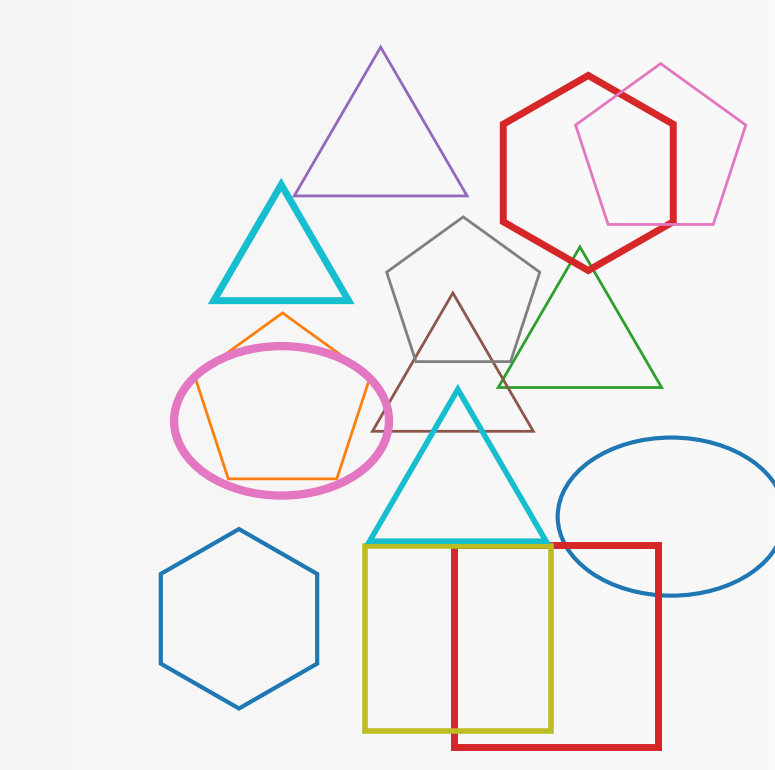[{"shape": "oval", "thickness": 1.5, "radius": 0.73, "center": [0.866, 0.329]}, {"shape": "hexagon", "thickness": 1.5, "radius": 0.58, "center": [0.308, 0.196]}, {"shape": "pentagon", "thickness": 1, "radius": 0.6, "center": [0.365, 0.474]}, {"shape": "triangle", "thickness": 1, "radius": 0.61, "center": [0.748, 0.558]}, {"shape": "hexagon", "thickness": 2.5, "radius": 0.63, "center": [0.759, 0.775]}, {"shape": "square", "thickness": 2.5, "radius": 0.66, "center": [0.718, 0.161]}, {"shape": "triangle", "thickness": 1, "radius": 0.64, "center": [0.491, 0.81]}, {"shape": "triangle", "thickness": 1, "radius": 0.6, "center": [0.584, 0.5]}, {"shape": "oval", "thickness": 3, "radius": 0.69, "center": [0.363, 0.453]}, {"shape": "pentagon", "thickness": 1, "radius": 0.58, "center": [0.852, 0.802]}, {"shape": "pentagon", "thickness": 1, "radius": 0.52, "center": [0.598, 0.614]}, {"shape": "square", "thickness": 2, "radius": 0.6, "center": [0.591, 0.171]}, {"shape": "triangle", "thickness": 2.5, "radius": 0.5, "center": [0.363, 0.66]}, {"shape": "triangle", "thickness": 2, "radius": 0.66, "center": [0.591, 0.363]}]